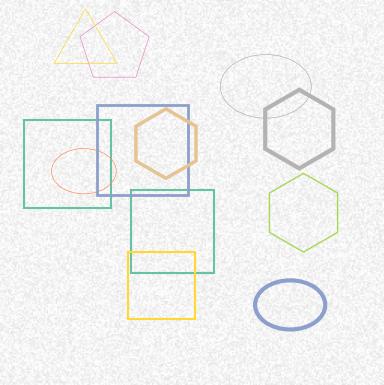[{"shape": "square", "thickness": 1.5, "radius": 0.54, "center": [0.449, 0.398]}, {"shape": "square", "thickness": 1.5, "radius": 0.57, "center": [0.175, 0.574]}, {"shape": "oval", "thickness": 0.5, "radius": 0.42, "center": [0.218, 0.555]}, {"shape": "square", "thickness": 2, "radius": 0.59, "center": [0.37, 0.61]}, {"shape": "oval", "thickness": 3, "radius": 0.46, "center": [0.754, 0.208]}, {"shape": "pentagon", "thickness": 0.5, "radius": 0.47, "center": [0.298, 0.876]}, {"shape": "hexagon", "thickness": 1, "radius": 0.51, "center": [0.788, 0.448]}, {"shape": "square", "thickness": 1.5, "radius": 0.44, "center": [0.419, 0.258]}, {"shape": "triangle", "thickness": 0.5, "radius": 0.47, "center": [0.222, 0.883]}, {"shape": "hexagon", "thickness": 2.5, "radius": 0.45, "center": [0.431, 0.627]}, {"shape": "hexagon", "thickness": 3, "radius": 0.51, "center": [0.777, 0.665]}, {"shape": "oval", "thickness": 0.5, "radius": 0.59, "center": [0.69, 0.776]}]